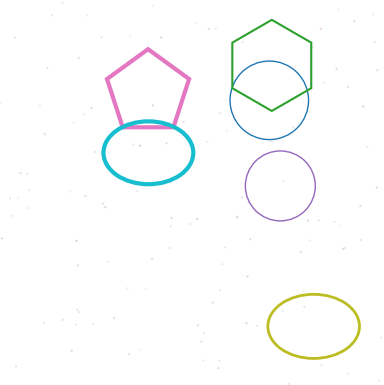[{"shape": "circle", "thickness": 1, "radius": 0.51, "center": [0.699, 0.739]}, {"shape": "hexagon", "thickness": 1.5, "radius": 0.59, "center": [0.706, 0.83]}, {"shape": "circle", "thickness": 1, "radius": 0.45, "center": [0.728, 0.517]}, {"shape": "pentagon", "thickness": 3, "radius": 0.56, "center": [0.385, 0.76]}, {"shape": "oval", "thickness": 2, "radius": 0.59, "center": [0.815, 0.152]}, {"shape": "oval", "thickness": 3, "radius": 0.58, "center": [0.385, 0.603]}]